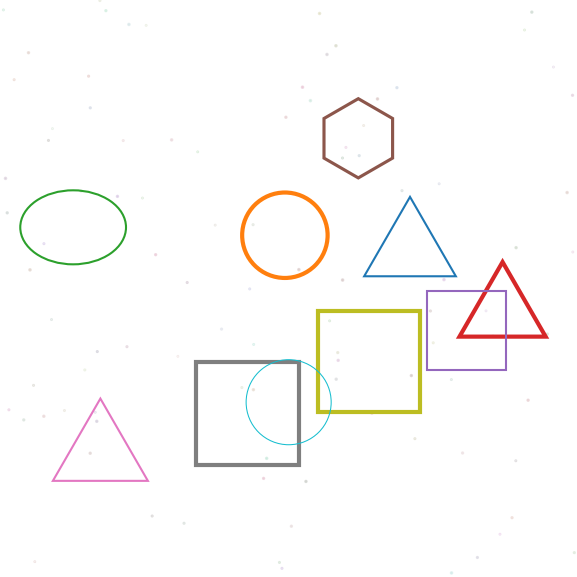[{"shape": "triangle", "thickness": 1, "radius": 0.46, "center": [0.71, 0.567]}, {"shape": "circle", "thickness": 2, "radius": 0.37, "center": [0.493, 0.592]}, {"shape": "oval", "thickness": 1, "radius": 0.46, "center": [0.127, 0.606]}, {"shape": "triangle", "thickness": 2, "radius": 0.43, "center": [0.87, 0.459]}, {"shape": "square", "thickness": 1, "radius": 0.34, "center": [0.808, 0.427]}, {"shape": "hexagon", "thickness": 1.5, "radius": 0.34, "center": [0.62, 0.76]}, {"shape": "triangle", "thickness": 1, "radius": 0.47, "center": [0.174, 0.214]}, {"shape": "square", "thickness": 2, "radius": 0.45, "center": [0.428, 0.283]}, {"shape": "square", "thickness": 2, "radius": 0.44, "center": [0.639, 0.373]}, {"shape": "circle", "thickness": 0.5, "radius": 0.37, "center": [0.5, 0.303]}]